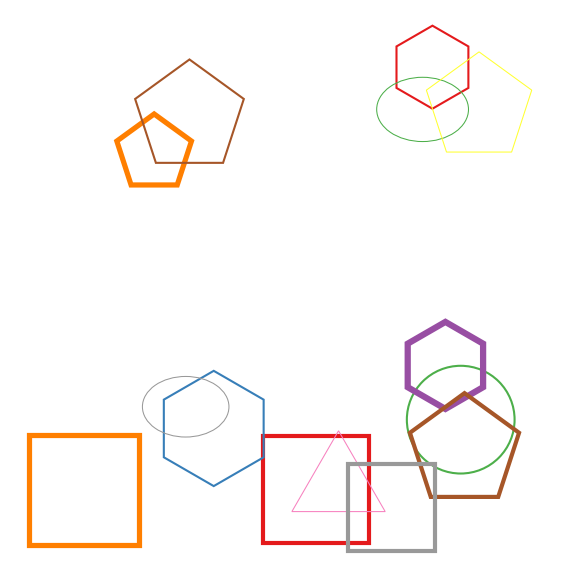[{"shape": "square", "thickness": 2, "radius": 0.46, "center": [0.547, 0.151]}, {"shape": "hexagon", "thickness": 1, "radius": 0.36, "center": [0.749, 0.883]}, {"shape": "hexagon", "thickness": 1, "radius": 0.5, "center": [0.37, 0.257]}, {"shape": "circle", "thickness": 1, "radius": 0.47, "center": [0.798, 0.272]}, {"shape": "oval", "thickness": 0.5, "radius": 0.4, "center": [0.732, 0.81]}, {"shape": "hexagon", "thickness": 3, "radius": 0.38, "center": [0.771, 0.366]}, {"shape": "pentagon", "thickness": 2.5, "radius": 0.34, "center": [0.267, 0.734]}, {"shape": "square", "thickness": 2.5, "radius": 0.48, "center": [0.146, 0.151]}, {"shape": "pentagon", "thickness": 0.5, "radius": 0.48, "center": [0.83, 0.813]}, {"shape": "pentagon", "thickness": 2, "radius": 0.5, "center": [0.804, 0.219]}, {"shape": "pentagon", "thickness": 1, "radius": 0.49, "center": [0.328, 0.797]}, {"shape": "triangle", "thickness": 0.5, "radius": 0.47, "center": [0.586, 0.16]}, {"shape": "oval", "thickness": 0.5, "radius": 0.37, "center": [0.322, 0.295]}, {"shape": "square", "thickness": 2, "radius": 0.38, "center": [0.678, 0.121]}]